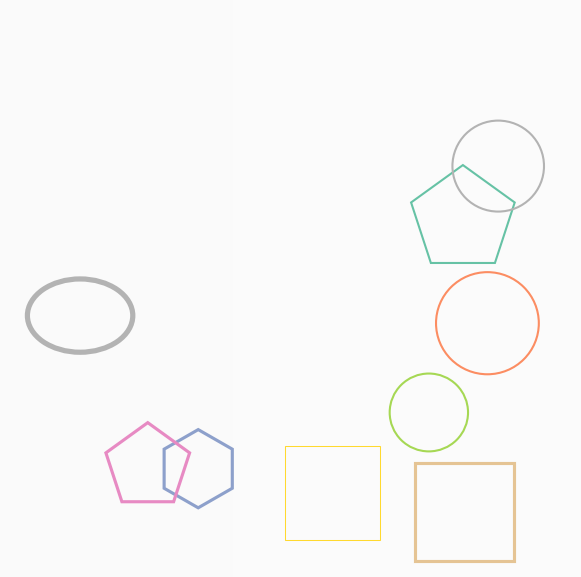[{"shape": "pentagon", "thickness": 1, "radius": 0.47, "center": [0.796, 0.62]}, {"shape": "circle", "thickness": 1, "radius": 0.44, "center": [0.839, 0.439]}, {"shape": "hexagon", "thickness": 1.5, "radius": 0.34, "center": [0.341, 0.188]}, {"shape": "pentagon", "thickness": 1.5, "radius": 0.38, "center": [0.254, 0.192]}, {"shape": "circle", "thickness": 1, "radius": 0.34, "center": [0.738, 0.285]}, {"shape": "square", "thickness": 0.5, "radius": 0.41, "center": [0.573, 0.145]}, {"shape": "square", "thickness": 1.5, "radius": 0.42, "center": [0.8, 0.113]}, {"shape": "oval", "thickness": 2.5, "radius": 0.45, "center": [0.138, 0.453]}, {"shape": "circle", "thickness": 1, "radius": 0.39, "center": [0.857, 0.712]}]